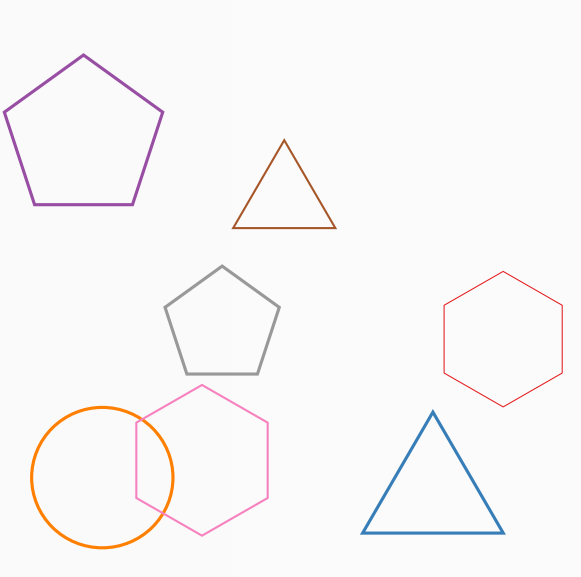[{"shape": "hexagon", "thickness": 0.5, "radius": 0.59, "center": [0.866, 0.412]}, {"shape": "triangle", "thickness": 1.5, "radius": 0.7, "center": [0.745, 0.146]}, {"shape": "pentagon", "thickness": 1.5, "radius": 0.72, "center": [0.144, 0.761]}, {"shape": "circle", "thickness": 1.5, "radius": 0.61, "center": [0.176, 0.172]}, {"shape": "triangle", "thickness": 1, "radius": 0.51, "center": [0.489, 0.655]}, {"shape": "hexagon", "thickness": 1, "radius": 0.65, "center": [0.348, 0.202]}, {"shape": "pentagon", "thickness": 1.5, "radius": 0.52, "center": [0.382, 0.435]}]